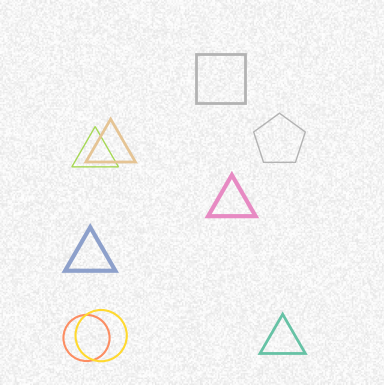[{"shape": "triangle", "thickness": 2, "radius": 0.34, "center": [0.734, 0.116]}, {"shape": "circle", "thickness": 1.5, "radius": 0.3, "center": [0.225, 0.122]}, {"shape": "triangle", "thickness": 3, "radius": 0.38, "center": [0.234, 0.334]}, {"shape": "triangle", "thickness": 3, "radius": 0.36, "center": [0.602, 0.474]}, {"shape": "triangle", "thickness": 1, "radius": 0.35, "center": [0.247, 0.602]}, {"shape": "circle", "thickness": 1.5, "radius": 0.33, "center": [0.263, 0.128]}, {"shape": "triangle", "thickness": 2, "radius": 0.37, "center": [0.287, 0.616]}, {"shape": "square", "thickness": 2, "radius": 0.32, "center": [0.572, 0.797]}, {"shape": "pentagon", "thickness": 1, "radius": 0.35, "center": [0.726, 0.635]}]